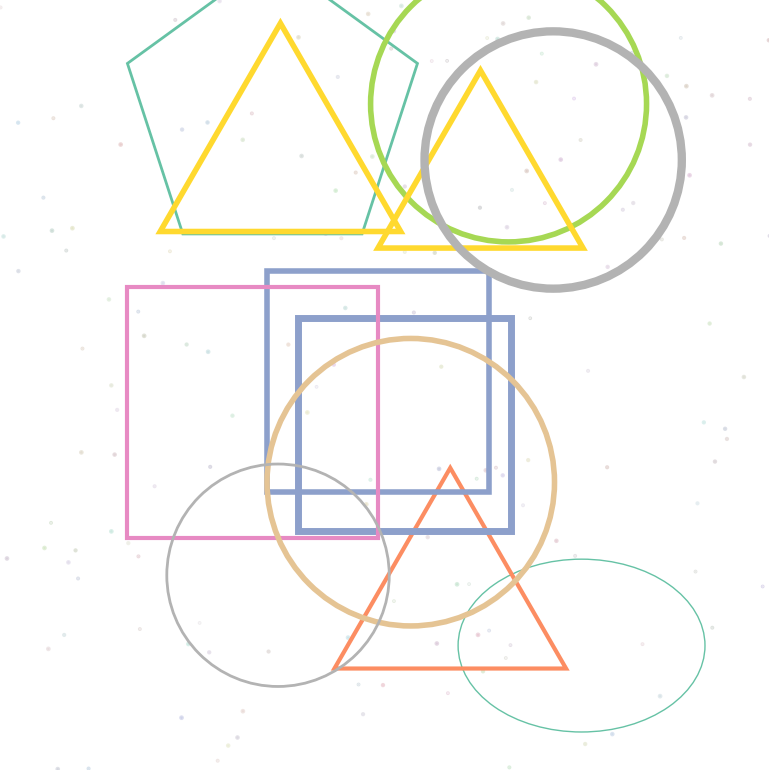[{"shape": "oval", "thickness": 0.5, "radius": 0.8, "center": [0.755, 0.162]}, {"shape": "pentagon", "thickness": 1, "radius": 0.99, "center": [0.354, 0.856]}, {"shape": "triangle", "thickness": 1.5, "radius": 0.87, "center": [0.585, 0.219]}, {"shape": "square", "thickness": 2, "radius": 0.72, "center": [0.491, 0.505]}, {"shape": "square", "thickness": 2.5, "radius": 0.69, "center": [0.526, 0.449]}, {"shape": "square", "thickness": 1.5, "radius": 0.81, "center": [0.328, 0.464]}, {"shape": "circle", "thickness": 2, "radius": 0.9, "center": [0.66, 0.865]}, {"shape": "triangle", "thickness": 2, "radius": 0.77, "center": [0.624, 0.755]}, {"shape": "triangle", "thickness": 2, "radius": 0.9, "center": [0.364, 0.789]}, {"shape": "circle", "thickness": 2, "radius": 0.93, "center": [0.533, 0.374]}, {"shape": "circle", "thickness": 3, "radius": 0.84, "center": [0.718, 0.792]}, {"shape": "circle", "thickness": 1, "radius": 0.72, "center": [0.361, 0.253]}]